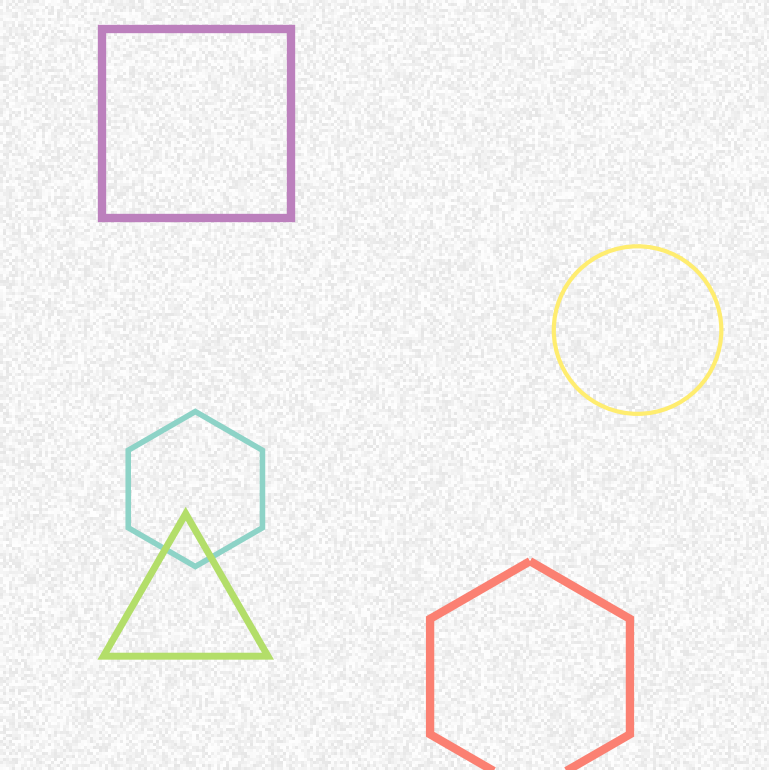[{"shape": "hexagon", "thickness": 2, "radius": 0.5, "center": [0.254, 0.365]}, {"shape": "hexagon", "thickness": 3, "radius": 0.75, "center": [0.688, 0.121]}, {"shape": "triangle", "thickness": 2.5, "radius": 0.62, "center": [0.241, 0.209]}, {"shape": "square", "thickness": 3, "radius": 0.61, "center": [0.255, 0.839]}, {"shape": "circle", "thickness": 1.5, "radius": 0.54, "center": [0.828, 0.571]}]